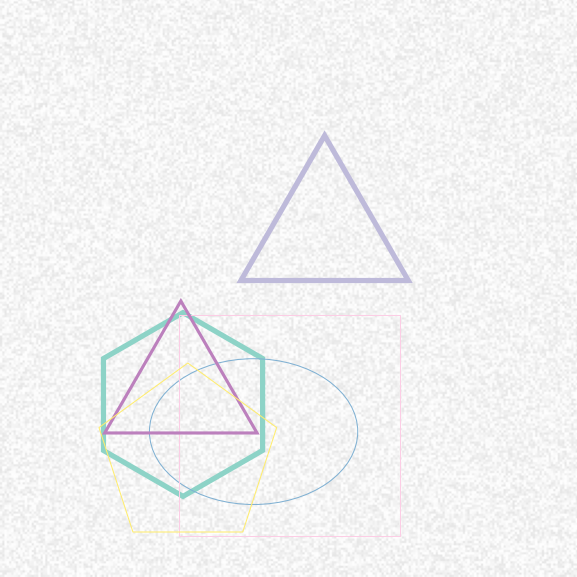[{"shape": "hexagon", "thickness": 2.5, "radius": 0.8, "center": [0.317, 0.299]}, {"shape": "triangle", "thickness": 2.5, "radius": 0.84, "center": [0.562, 0.597]}, {"shape": "oval", "thickness": 0.5, "radius": 0.9, "center": [0.439, 0.252]}, {"shape": "square", "thickness": 0.5, "radius": 0.96, "center": [0.501, 0.262]}, {"shape": "triangle", "thickness": 1.5, "radius": 0.76, "center": [0.313, 0.326]}, {"shape": "pentagon", "thickness": 0.5, "radius": 0.81, "center": [0.325, 0.209]}]